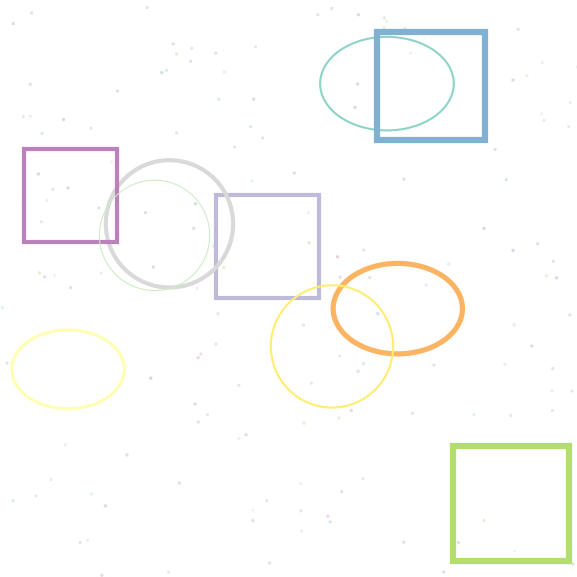[{"shape": "oval", "thickness": 1, "radius": 0.58, "center": [0.67, 0.854]}, {"shape": "oval", "thickness": 1.5, "radius": 0.49, "center": [0.118, 0.36]}, {"shape": "square", "thickness": 2, "radius": 0.44, "center": [0.463, 0.573]}, {"shape": "square", "thickness": 3, "radius": 0.47, "center": [0.747, 0.851]}, {"shape": "oval", "thickness": 2.5, "radius": 0.56, "center": [0.689, 0.465]}, {"shape": "square", "thickness": 3, "radius": 0.5, "center": [0.884, 0.127]}, {"shape": "circle", "thickness": 2, "radius": 0.55, "center": [0.293, 0.612]}, {"shape": "square", "thickness": 2, "radius": 0.4, "center": [0.122, 0.661]}, {"shape": "circle", "thickness": 0.5, "radius": 0.48, "center": [0.268, 0.592]}, {"shape": "circle", "thickness": 1, "radius": 0.53, "center": [0.575, 0.399]}]